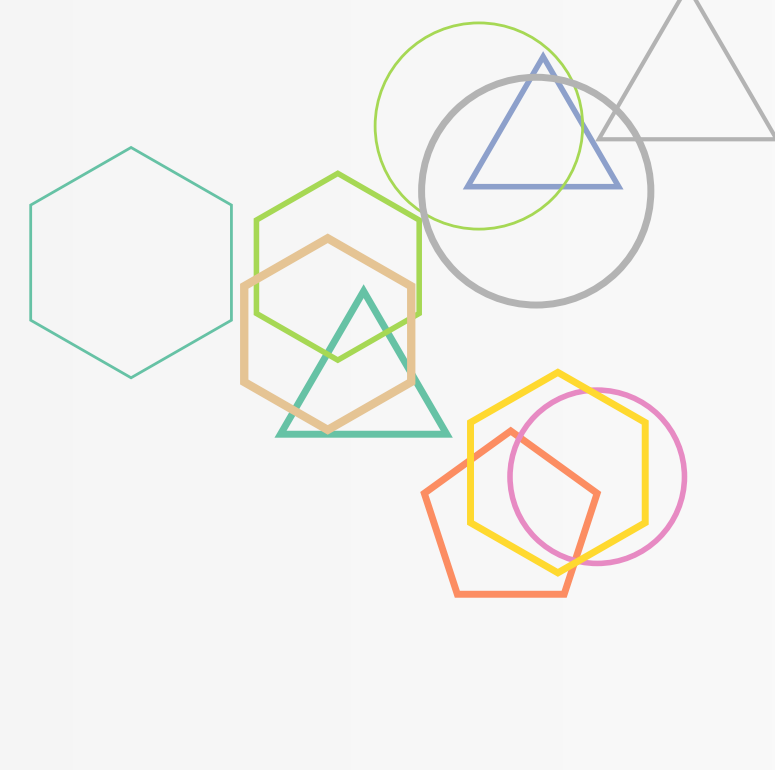[{"shape": "triangle", "thickness": 2.5, "radius": 0.62, "center": [0.469, 0.498]}, {"shape": "hexagon", "thickness": 1, "radius": 0.75, "center": [0.169, 0.659]}, {"shape": "pentagon", "thickness": 2.5, "radius": 0.59, "center": [0.659, 0.323]}, {"shape": "triangle", "thickness": 2, "radius": 0.56, "center": [0.701, 0.814]}, {"shape": "circle", "thickness": 2, "radius": 0.56, "center": [0.771, 0.381]}, {"shape": "hexagon", "thickness": 2, "radius": 0.61, "center": [0.436, 0.654]}, {"shape": "circle", "thickness": 1, "radius": 0.67, "center": [0.618, 0.836]}, {"shape": "hexagon", "thickness": 2.5, "radius": 0.65, "center": [0.72, 0.386]}, {"shape": "hexagon", "thickness": 3, "radius": 0.62, "center": [0.423, 0.566]}, {"shape": "triangle", "thickness": 1.5, "radius": 0.66, "center": [0.887, 0.885]}, {"shape": "circle", "thickness": 2.5, "radius": 0.74, "center": [0.692, 0.752]}]